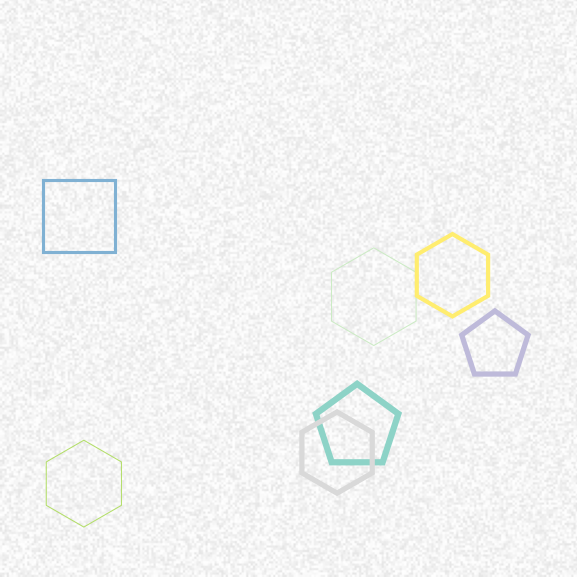[{"shape": "pentagon", "thickness": 3, "radius": 0.38, "center": [0.618, 0.259]}, {"shape": "pentagon", "thickness": 2.5, "radius": 0.3, "center": [0.857, 0.4]}, {"shape": "square", "thickness": 1.5, "radius": 0.31, "center": [0.137, 0.625]}, {"shape": "hexagon", "thickness": 0.5, "radius": 0.38, "center": [0.145, 0.162]}, {"shape": "hexagon", "thickness": 2.5, "radius": 0.35, "center": [0.584, 0.215]}, {"shape": "hexagon", "thickness": 0.5, "radius": 0.42, "center": [0.647, 0.485]}, {"shape": "hexagon", "thickness": 2, "radius": 0.36, "center": [0.783, 0.523]}]